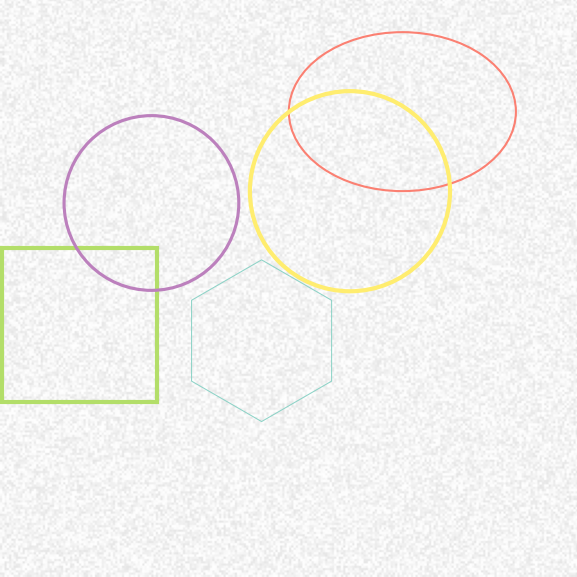[{"shape": "hexagon", "thickness": 0.5, "radius": 0.7, "center": [0.453, 0.409]}, {"shape": "oval", "thickness": 1, "radius": 0.98, "center": [0.697, 0.806]}, {"shape": "square", "thickness": 2, "radius": 0.67, "center": [0.137, 0.437]}, {"shape": "circle", "thickness": 1.5, "radius": 0.76, "center": [0.262, 0.648]}, {"shape": "circle", "thickness": 2, "radius": 0.87, "center": [0.606, 0.668]}]